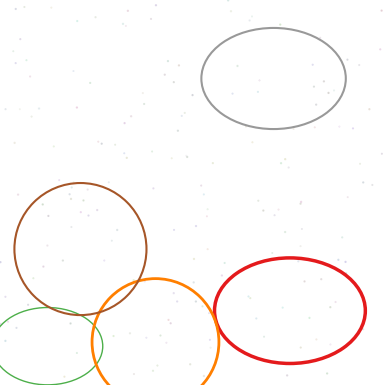[{"shape": "oval", "thickness": 2.5, "radius": 0.98, "center": [0.753, 0.193]}, {"shape": "oval", "thickness": 1, "radius": 0.72, "center": [0.123, 0.101]}, {"shape": "circle", "thickness": 2, "radius": 0.82, "center": [0.404, 0.112]}, {"shape": "circle", "thickness": 1.5, "radius": 0.86, "center": [0.209, 0.353]}, {"shape": "oval", "thickness": 1.5, "radius": 0.94, "center": [0.711, 0.796]}]